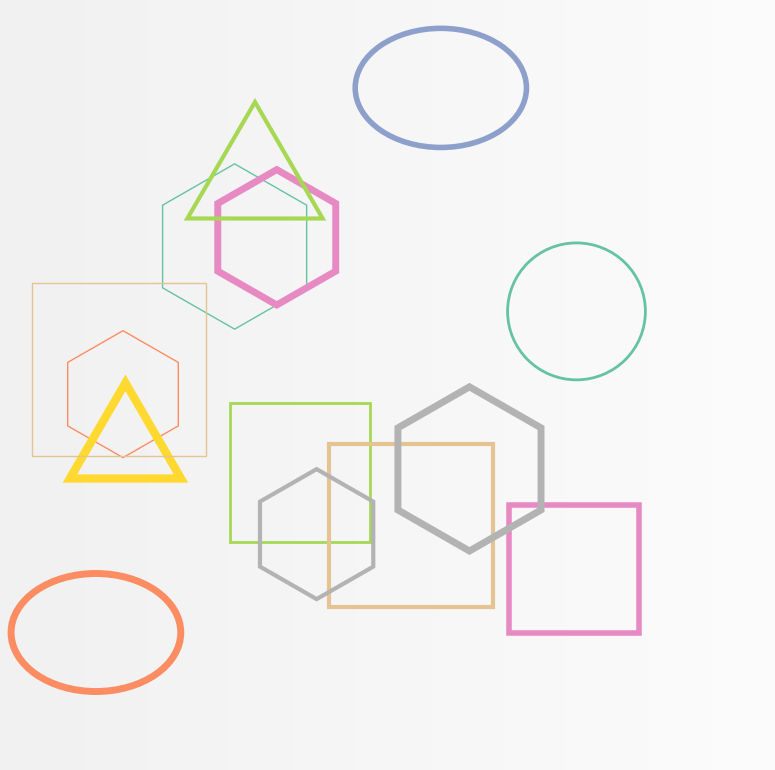[{"shape": "hexagon", "thickness": 0.5, "radius": 0.54, "center": [0.303, 0.68]}, {"shape": "circle", "thickness": 1, "radius": 0.44, "center": [0.744, 0.596]}, {"shape": "hexagon", "thickness": 0.5, "radius": 0.41, "center": [0.159, 0.488]}, {"shape": "oval", "thickness": 2.5, "radius": 0.55, "center": [0.124, 0.179]}, {"shape": "oval", "thickness": 2, "radius": 0.55, "center": [0.569, 0.886]}, {"shape": "hexagon", "thickness": 2.5, "radius": 0.44, "center": [0.357, 0.692]}, {"shape": "square", "thickness": 2, "radius": 0.42, "center": [0.741, 0.261]}, {"shape": "triangle", "thickness": 1.5, "radius": 0.5, "center": [0.329, 0.767]}, {"shape": "square", "thickness": 1, "radius": 0.45, "center": [0.387, 0.386]}, {"shape": "triangle", "thickness": 3, "radius": 0.41, "center": [0.162, 0.42]}, {"shape": "square", "thickness": 1.5, "radius": 0.53, "center": [0.53, 0.317]}, {"shape": "square", "thickness": 0.5, "radius": 0.56, "center": [0.153, 0.521]}, {"shape": "hexagon", "thickness": 1.5, "radius": 0.42, "center": [0.409, 0.306]}, {"shape": "hexagon", "thickness": 2.5, "radius": 0.53, "center": [0.606, 0.391]}]